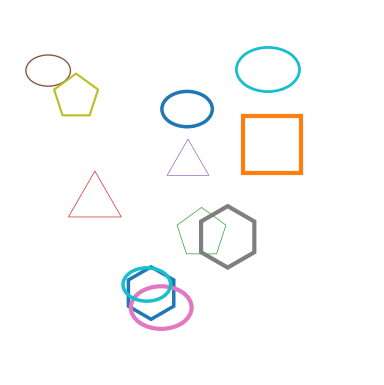[{"shape": "oval", "thickness": 2.5, "radius": 0.33, "center": [0.486, 0.717]}, {"shape": "hexagon", "thickness": 2.5, "radius": 0.34, "center": [0.392, 0.239]}, {"shape": "square", "thickness": 3, "radius": 0.37, "center": [0.706, 0.625]}, {"shape": "pentagon", "thickness": 0.5, "radius": 0.33, "center": [0.523, 0.395]}, {"shape": "triangle", "thickness": 0.5, "radius": 0.4, "center": [0.246, 0.476]}, {"shape": "triangle", "thickness": 0.5, "radius": 0.31, "center": [0.488, 0.576]}, {"shape": "oval", "thickness": 1, "radius": 0.29, "center": [0.125, 0.817]}, {"shape": "oval", "thickness": 3, "radius": 0.4, "center": [0.419, 0.201]}, {"shape": "hexagon", "thickness": 3, "radius": 0.4, "center": [0.591, 0.385]}, {"shape": "pentagon", "thickness": 1.5, "radius": 0.3, "center": [0.198, 0.749]}, {"shape": "oval", "thickness": 2.5, "radius": 0.31, "center": [0.381, 0.261]}, {"shape": "oval", "thickness": 2, "radius": 0.41, "center": [0.696, 0.819]}]